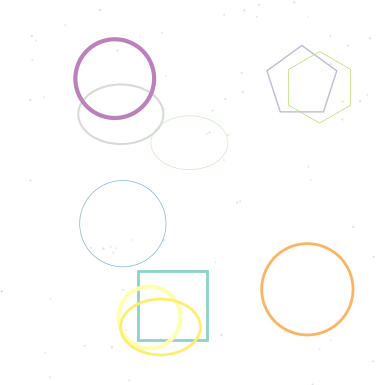[{"shape": "square", "thickness": 2, "radius": 0.45, "center": [0.449, 0.207]}, {"shape": "circle", "thickness": 3, "radius": 0.4, "center": [0.388, 0.176]}, {"shape": "pentagon", "thickness": 1, "radius": 0.48, "center": [0.784, 0.787]}, {"shape": "circle", "thickness": 0.5, "radius": 0.56, "center": [0.319, 0.419]}, {"shape": "circle", "thickness": 2, "radius": 0.59, "center": [0.798, 0.249]}, {"shape": "hexagon", "thickness": 0.5, "radius": 0.46, "center": [0.83, 0.773]}, {"shape": "oval", "thickness": 1.5, "radius": 0.55, "center": [0.314, 0.703]}, {"shape": "circle", "thickness": 3, "radius": 0.51, "center": [0.298, 0.796]}, {"shape": "oval", "thickness": 0.5, "radius": 0.5, "center": [0.492, 0.629]}, {"shape": "oval", "thickness": 2, "radius": 0.52, "center": [0.417, 0.151]}]